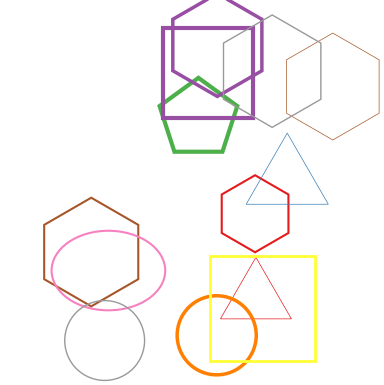[{"shape": "hexagon", "thickness": 1.5, "radius": 0.5, "center": [0.663, 0.445]}, {"shape": "triangle", "thickness": 0.5, "radius": 0.53, "center": [0.665, 0.225]}, {"shape": "triangle", "thickness": 0.5, "radius": 0.62, "center": [0.746, 0.531]}, {"shape": "pentagon", "thickness": 3, "radius": 0.53, "center": [0.515, 0.692]}, {"shape": "hexagon", "thickness": 2.5, "radius": 0.67, "center": [0.565, 0.883]}, {"shape": "square", "thickness": 3, "radius": 0.58, "center": [0.541, 0.81]}, {"shape": "circle", "thickness": 2.5, "radius": 0.51, "center": [0.563, 0.129]}, {"shape": "square", "thickness": 2, "radius": 0.68, "center": [0.682, 0.199]}, {"shape": "hexagon", "thickness": 1.5, "radius": 0.71, "center": [0.237, 0.345]}, {"shape": "hexagon", "thickness": 0.5, "radius": 0.69, "center": [0.864, 0.775]}, {"shape": "oval", "thickness": 1.5, "radius": 0.74, "center": [0.282, 0.297]}, {"shape": "circle", "thickness": 1, "radius": 0.52, "center": [0.272, 0.116]}, {"shape": "hexagon", "thickness": 1, "radius": 0.73, "center": [0.707, 0.815]}]